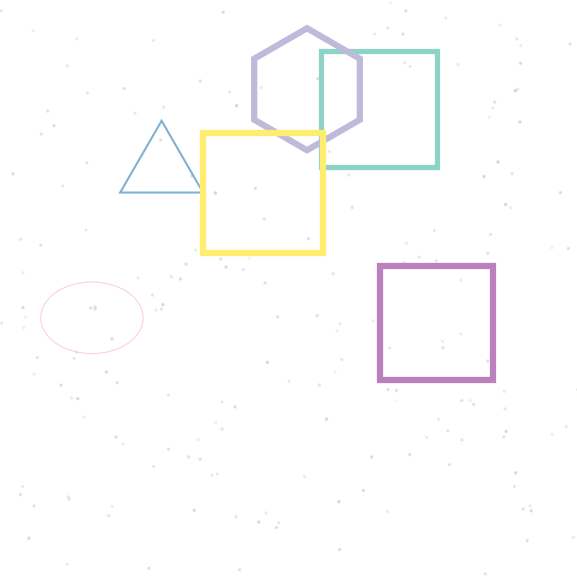[{"shape": "square", "thickness": 2.5, "radius": 0.5, "center": [0.656, 0.81]}, {"shape": "hexagon", "thickness": 3, "radius": 0.53, "center": [0.532, 0.845]}, {"shape": "triangle", "thickness": 1, "radius": 0.41, "center": [0.28, 0.707]}, {"shape": "oval", "thickness": 0.5, "radius": 0.44, "center": [0.159, 0.449]}, {"shape": "square", "thickness": 3, "radius": 0.49, "center": [0.756, 0.44]}, {"shape": "square", "thickness": 3, "radius": 0.52, "center": [0.455, 0.664]}]